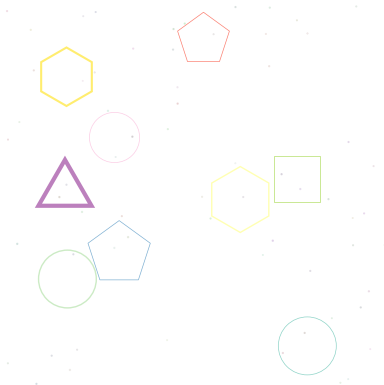[{"shape": "circle", "thickness": 0.5, "radius": 0.38, "center": [0.798, 0.102]}, {"shape": "hexagon", "thickness": 1, "radius": 0.43, "center": [0.624, 0.482]}, {"shape": "pentagon", "thickness": 0.5, "radius": 0.35, "center": [0.529, 0.897]}, {"shape": "pentagon", "thickness": 0.5, "radius": 0.43, "center": [0.309, 0.342]}, {"shape": "square", "thickness": 0.5, "radius": 0.3, "center": [0.772, 0.536]}, {"shape": "circle", "thickness": 0.5, "radius": 0.33, "center": [0.297, 0.643]}, {"shape": "triangle", "thickness": 3, "radius": 0.4, "center": [0.169, 0.505]}, {"shape": "circle", "thickness": 1, "radius": 0.38, "center": [0.175, 0.275]}, {"shape": "hexagon", "thickness": 1.5, "radius": 0.38, "center": [0.173, 0.801]}]